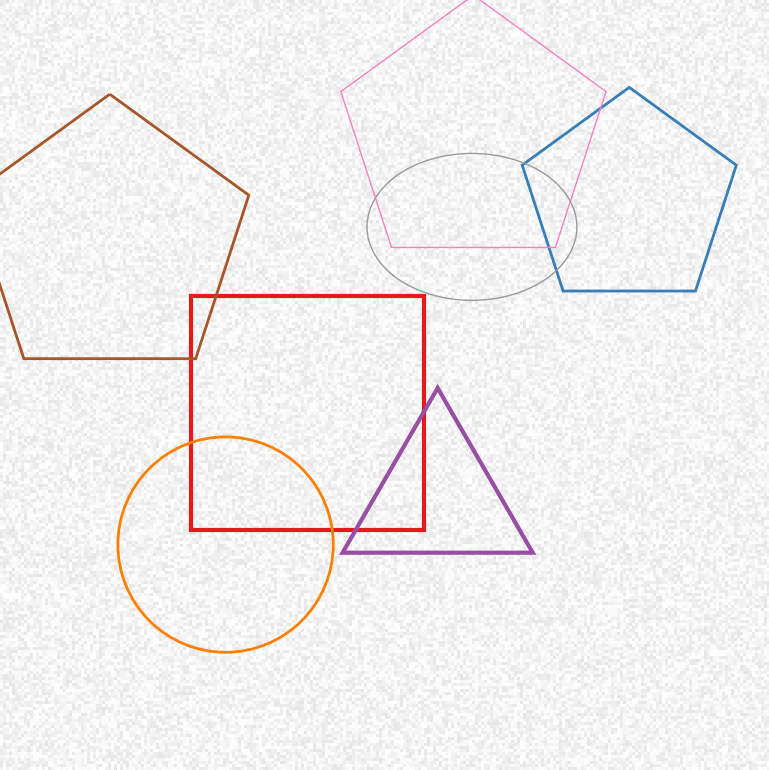[{"shape": "square", "thickness": 1.5, "radius": 0.76, "center": [0.4, 0.464]}, {"shape": "pentagon", "thickness": 1, "radius": 0.73, "center": [0.817, 0.74]}, {"shape": "triangle", "thickness": 1.5, "radius": 0.71, "center": [0.568, 0.353]}, {"shape": "circle", "thickness": 1, "radius": 0.7, "center": [0.293, 0.293]}, {"shape": "pentagon", "thickness": 1, "radius": 0.95, "center": [0.143, 0.688]}, {"shape": "pentagon", "thickness": 0.5, "radius": 0.91, "center": [0.615, 0.825]}, {"shape": "oval", "thickness": 0.5, "radius": 0.68, "center": [0.613, 0.705]}]